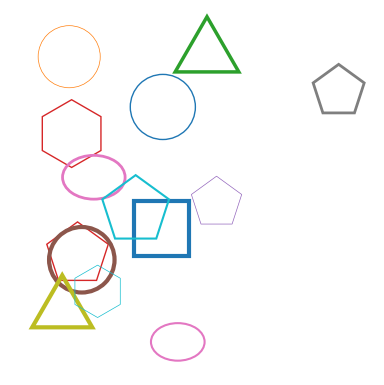[{"shape": "square", "thickness": 3, "radius": 0.36, "center": [0.419, 0.408]}, {"shape": "circle", "thickness": 1, "radius": 0.42, "center": [0.423, 0.722]}, {"shape": "circle", "thickness": 0.5, "radius": 0.4, "center": [0.18, 0.853]}, {"shape": "triangle", "thickness": 2.5, "radius": 0.48, "center": [0.538, 0.861]}, {"shape": "hexagon", "thickness": 1, "radius": 0.44, "center": [0.186, 0.653]}, {"shape": "pentagon", "thickness": 1, "radius": 0.42, "center": [0.201, 0.34]}, {"shape": "pentagon", "thickness": 0.5, "radius": 0.34, "center": [0.562, 0.474]}, {"shape": "circle", "thickness": 3, "radius": 0.43, "center": [0.212, 0.325]}, {"shape": "oval", "thickness": 1.5, "radius": 0.35, "center": [0.462, 0.112]}, {"shape": "oval", "thickness": 2, "radius": 0.41, "center": [0.244, 0.54]}, {"shape": "pentagon", "thickness": 2, "radius": 0.35, "center": [0.88, 0.763]}, {"shape": "triangle", "thickness": 3, "radius": 0.45, "center": [0.162, 0.195]}, {"shape": "pentagon", "thickness": 1.5, "radius": 0.46, "center": [0.352, 0.454]}, {"shape": "hexagon", "thickness": 0.5, "radius": 0.34, "center": [0.253, 0.243]}]